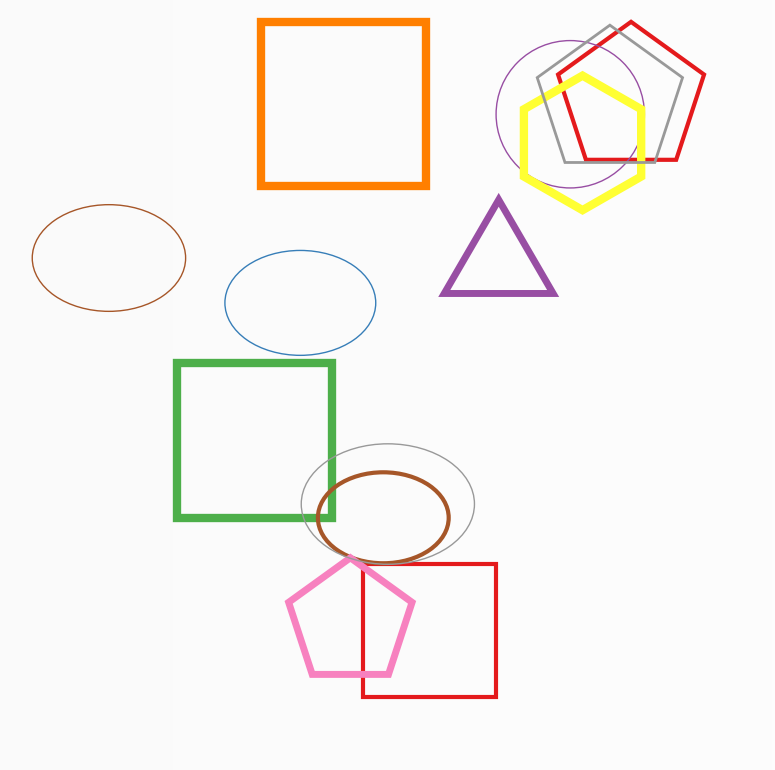[{"shape": "square", "thickness": 1.5, "radius": 0.43, "center": [0.554, 0.181]}, {"shape": "pentagon", "thickness": 1.5, "radius": 0.5, "center": [0.814, 0.873]}, {"shape": "oval", "thickness": 0.5, "radius": 0.49, "center": [0.388, 0.607]}, {"shape": "square", "thickness": 3, "radius": 0.5, "center": [0.328, 0.428]}, {"shape": "triangle", "thickness": 2.5, "radius": 0.41, "center": [0.643, 0.659]}, {"shape": "circle", "thickness": 0.5, "radius": 0.48, "center": [0.736, 0.852]}, {"shape": "square", "thickness": 3, "radius": 0.53, "center": [0.444, 0.865]}, {"shape": "hexagon", "thickness": 3, "radius": 0.44, "center": [0.752, 0.814]}, {"shape": "oval", "thickness": 0.5, "radius": 0.49, "center": [0.141, 0.665]}, {"shape": "oval", "thickness": 1.5, "radius": 0.42, "center": [0.495, 0.328]}, {"shape": "pentagon", "thickness": 2.5, "radius": 0.42, "center": [0.452, 0.192]}, {"shape": "pentagon", "thickness": 1, "radius": 0.49, "center": [0.787, 0.869]}, {"shape": "oval", "thickness": 0.5, "radius": 0.56, "center": [0.5, 0.345]}]